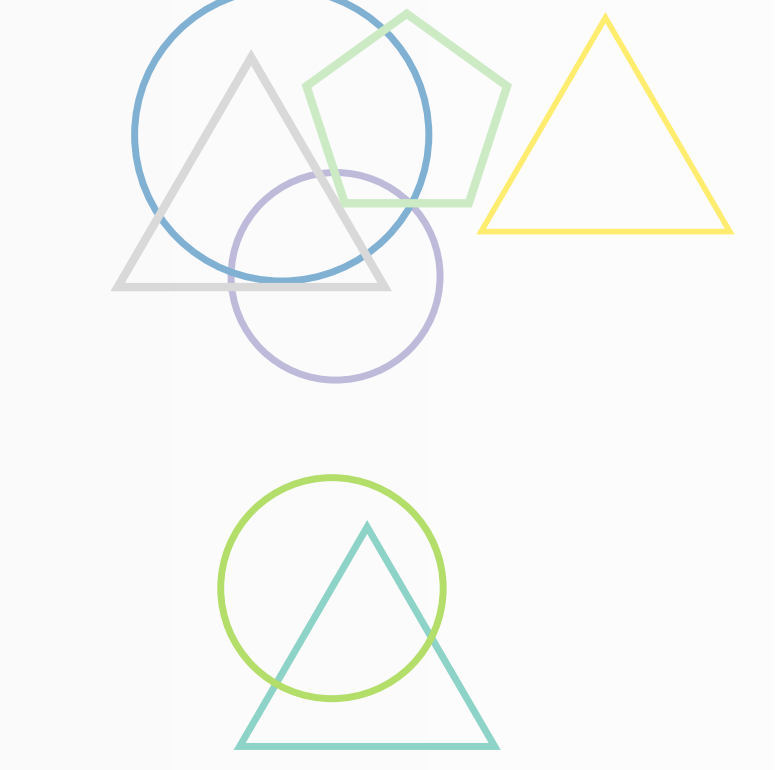[{"shape": "triangle", "thickness": 2.5, "radius": 0.95, "center": [0.474, 0.126]}, {"shape": "circle", "thickness": 2.5, "radius": 0.67, "center": [0.433, 0.641]}, {"shape": "circle", "thickness": 2.5, "radius": 0.95, "center": [0.364, 0.825]}, {"shape": "circle", "thickness": 2.5, "radius": 0.72, "center": [0.428, 0.236]}, {"shape": "triangle", "thickness": 3, "radius": 0.99, "center": [0.324, 0.727]}, {"shape": "pentagon", "thickness": 3, "radius": 0.68, "center": [0.525, 0.846]}, {"shape": "triangle", "thickness": 2, "radius": 0.93, "center": [0.781, 0.792]}]